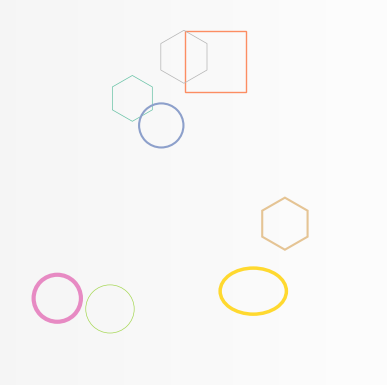[{"shape": "hexagon", "thickness": 0.5, "radius": 0.3, "center": [0.342, 0.744]}, {"shape": "square", "thickness": 1, "radius": 0.39, "center": [0.557, 0.841]}, {"shape": "circle", "thickness": 1.5, "radius": 0.29, "center": [0.416, 0.674]}, {"shape": "circle", "thickness": 3, "radius": 0.31, "center": [0.148, 0.225]}, {"shape": "circle", "thickness": 0.5, "radius": 0.31, "center": [0.284, 0.198]}, {"shape": "oval", "thickness": 2.5, "radius": 0.43, "center": [0.654, 0.244]}, {"shape": "hexagon", "thickness": 1.5, "radius": 0.34, "center": [0.735, 0.419]}, {"shape": "hexagon", "thickness": 0.5, "radius": 0.34, "center": [0.475, 0.852]}]